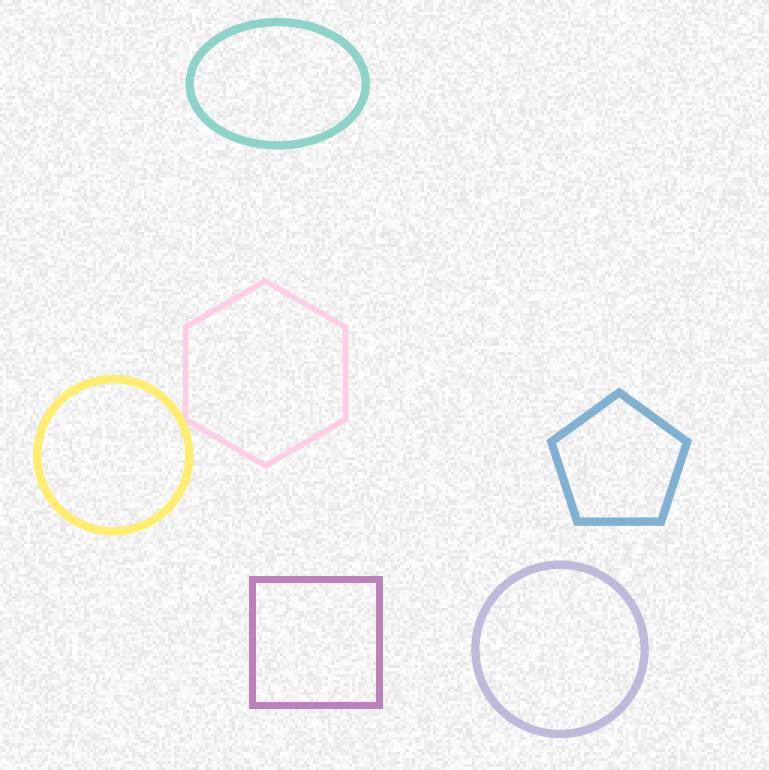[{"shape": "oval", "thickness": 3, "radius": 0.57, "center": [0.361, 0.891]}, {"shape": "circle", "thickness": 3, "radius": 0.55, "center": [0.727, 0.157]}, {"shape": "pentagon", "thickness": 3, "radius": 0.46, "center": [0.804, 0.398]}, {"shape": "hexagon", "thickness": 2, "radius": 0.6, "center": [0.345, 0.515]}, {"shape": "square", "thickness": 2.5, "radius": 0.41, "center": [0.41, 0.166]}, {"shape": "circle", "thickness": 3, "radius": 0.49, "center": [0.147, 0.409]}]